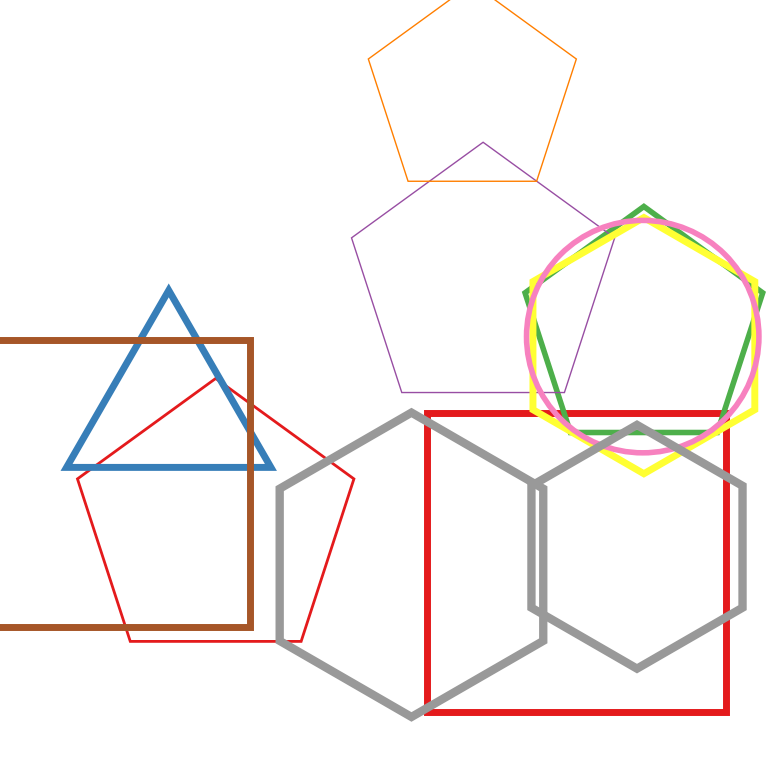[{"shape": "pentagon", "thickness": 1, "radius": 0.94, "center": [0.28, 0.32]}, {"shape": "square", "thickness": 2.5, "radius": 0.97, "center": [0.749, 0.27]}, {"shape": "triangle", "thickness": 2.5, "radius": 0.77, "center": [0.219, 0.47]}, {"shape": "pentagon", "thickness": 2, "radius": 0.81, "center": [0.836, 0.57]}, {"shape": "pentagon", "thickness": 0.5, "radius": 0.9, "center": [0.627, 0.636]}, {"shape": "pentagon", "thickness": 0.5, "radius": 0.71, "center": [0.613, 0.879]}, {"shape": "hexagon", "thickness": 2.5, "radius": 0.83, "center": [0.836, 0.551]}, {"shape": "square", "thickness": 2.5, "radius": 0.93, "center": [0.138, 0.372]}, {"shape": "circle", "thickness": 2, "radius": 0.75, "center": [0.835, 0.563]}, {"shape": "hexagon", "thickness": 3, "radius": 0.79, "center": [0.827, 0.29]}, {"shape": "hexagon", "thickness": 3, "radius": 0.99, "center": [0.534, 0.267]}]